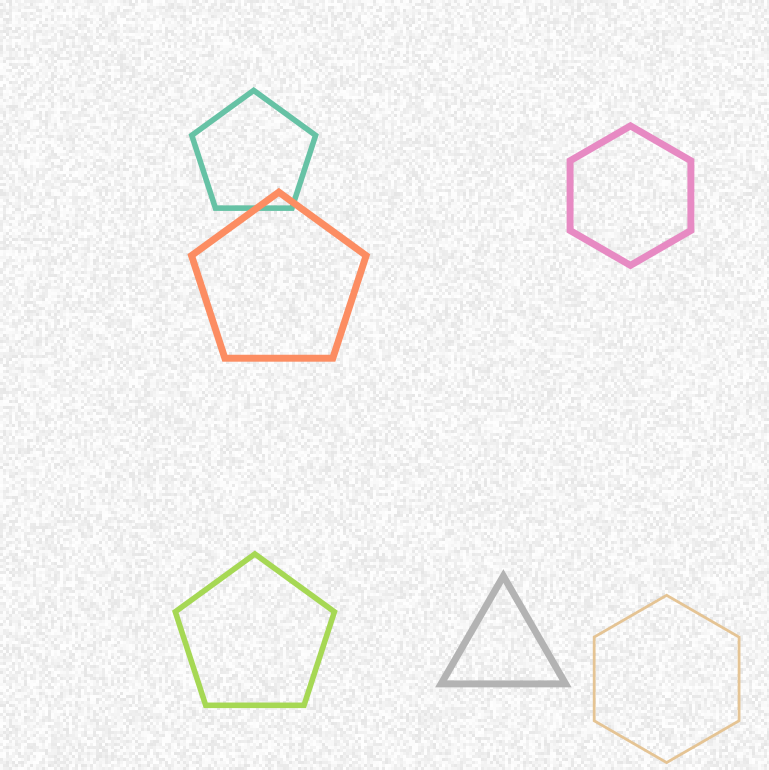[{"shape": "pentagon", "thickness": 2, "radius": 0.42, "center": [0.329, 0.798]}, {"shape": "pentagon", "thickness": 2.5, "radius": 0.6, "center": [0.362, 0.631]}, {"shape": "hexagon", "thickness": 2.5, "radius": 0.45, "center": [0.819, 0.746]}, {"shape": "pentagon", "thickness": 2, "radius": 0.54, "center": [0.331, 0.172]}, {"shape": "hexagon", "thickness": 1, "radius": 0.54, "center": [0.866, 0.118]}, {"shape": "triangle", "thickness": 2.5, "radius": 0.47, "center": [0.654, 0.159]}]